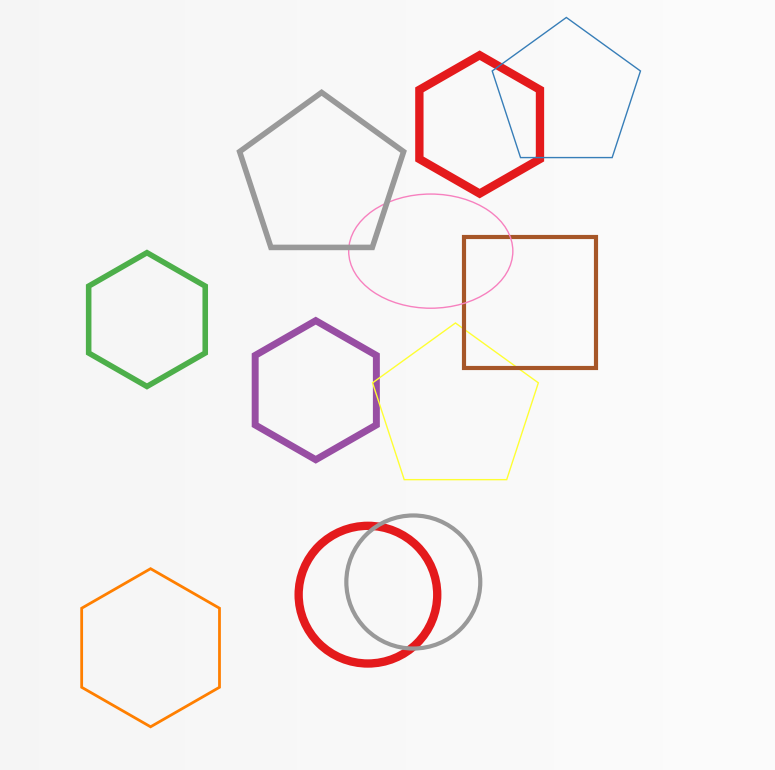[{"shape": "hexagon", "thickness": 3, "radius": 0.45, "center": [0.619, 0.838]}, {"shape": "circle", "thickness": 3, "radius": 0.45, "center": [0.475, 0.228]}, {"shape": "pentagon", "thickness": 0.5, "radius": 0.5, "center": [0.731, 0.877]}, {"shape": "hexagon", "thickness": 2, "radius": 0.43, "center": [0.19, 0.585]}, {"shape": "hexagon", "thickness": 2.5, "radius": 0.45, "center": [0.407, 0.493]}, {"shape": "hexagon", "thickness": 1, "radius": 0.51, "center": [0.194, 0.159]}, {"shape": "pentagon", "thickness": 0.5, "radius": 0.56, "center": [0.588, 0.468]}, {"shape": "square", "thickness": 1.5, "radius": 0.43, "center": [0.684, 0.607]}, {"shape": "oval", "thickness": 0.5, "radius": 0.53, "center": [0.556, 0.674]}, {"shape": "circle", "thickness": 1.5, "radius": 0.43, "center": [0.533, 0.244]}, {"shape": "pentagon", "thickness": 2, "radius": 0.56, "center": [0.415, 0.769]}]